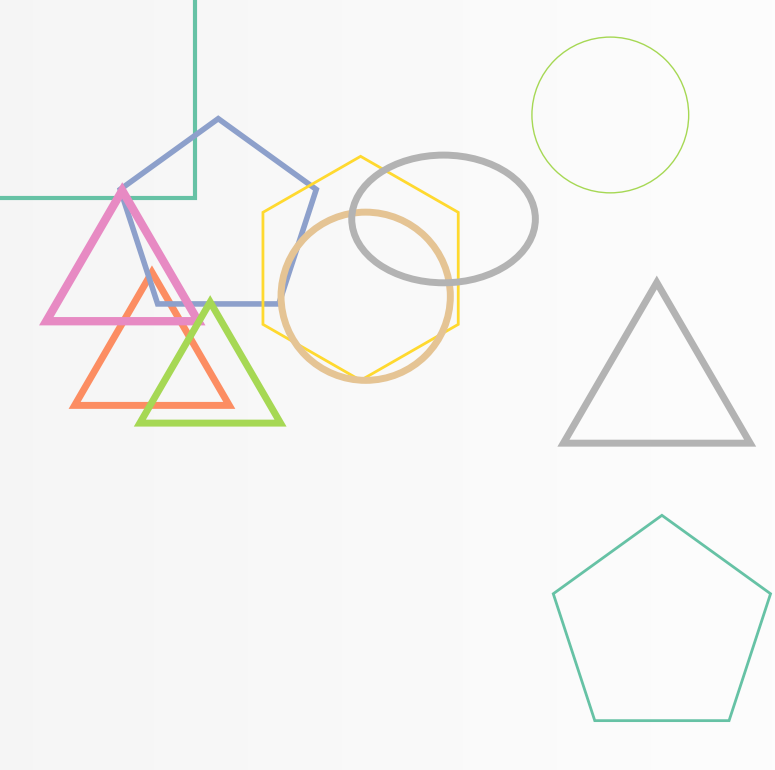[{"shape": "square", "thickness": 1.5, "radius": 0.73, "center": [0.106, 0.89]}, {"shape": "pentagon", "thickness": 1, "radius": 0.74, "center": [0.854, 0.183]}, {"shape": "triangle", "thickness": 2.5, "radius": 0.58, "center": [0.196, 0.531]}, {"shape": "pentagon", "thickness": 2, "radius": 0.66, "center": [0.282, 0.713]}, {"shape": "triangle", "thickness": 3, "radius": 0.57, "center": [0.158, 0.639]}, {"shape": "circle", "thickness": 0.5, "radius": 0.51, "center": [0.787, 0.851]}, {"shape": "triangle", "thickness": 2.5, "radius": 0.52, "center": [0.271, 0.503]}, {"shape": "hexagon", "thickness": 1, "radius": 0.73, "center": [0.465, 0.651]}, {"shape": "circle", "thickness": 2.5, "radius": 0.55, "center": [0.472, 0.615]}, {"shape": "oval", "thickness": 2.5, "radius": 0.59, "center": [0.572, 0.716]}, {"shape": "triangle", "thickness": 2.5, "radius": 0.7, "center": [0.847, 0.494]}]